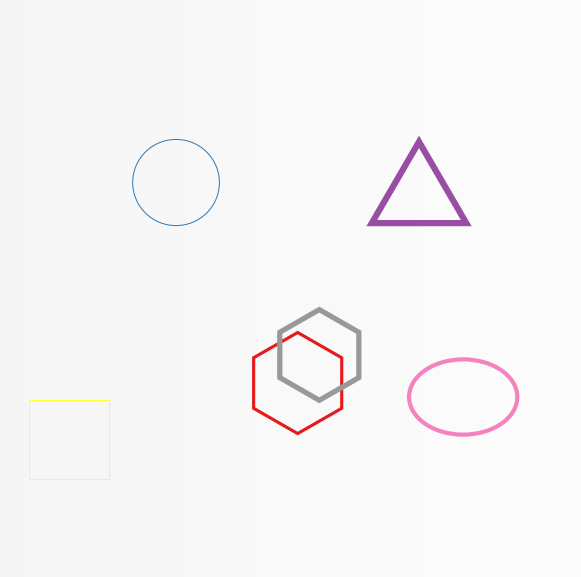[{"shape": "hexagon", "thickness": 1.5, "radius": 0.44, "center": [0.512, 0.336]}, {"shape": "circle", "thickness": 0.5, "radius": 0.37, "center": [0.303, 0.683]}, {"shape": "triangle", "thickness": 3, "radius": 0.47, "center": [0.721, 0.66]}, {"shape": "square", "thickness": 0.5, "radius": 0.34, "center": [0.119, 0.238]}, {"shape": "oval", "thickness": 2, "radius": 0.47, "center": [0.797, 0.312]}, {"shape": "hexagon", "thickness": 2.5, "radius": 0.39, "center": [0.549, 0.385]}]